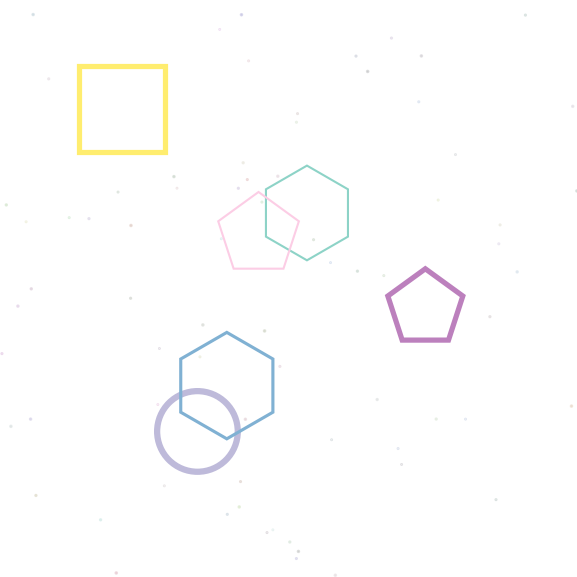[{"shape": "hexagon", "thickness": 1, "radius": 0.41, "center": [0.532, 0.63]}, {"shape": "circle", "thickness": 3, "radius": 0.35, "center": [0.342, 0.252]}, {"shape": "hexagon", "thickness": 1.5, "radius": 0.46, "center": [0.393, 0.331]}, {"shape": "pentagon", "thickness": 1, "radius": 0.37, "center": [0.448, 0.593]}, {"shape": "pentagon", "thickness": 2.5, "radius": 0.34, "center": [0.736, 0.465]}, {"shape": "square", "thickness": 2.5, "radius": 0.37, "center": [0.212, 0.811]}]